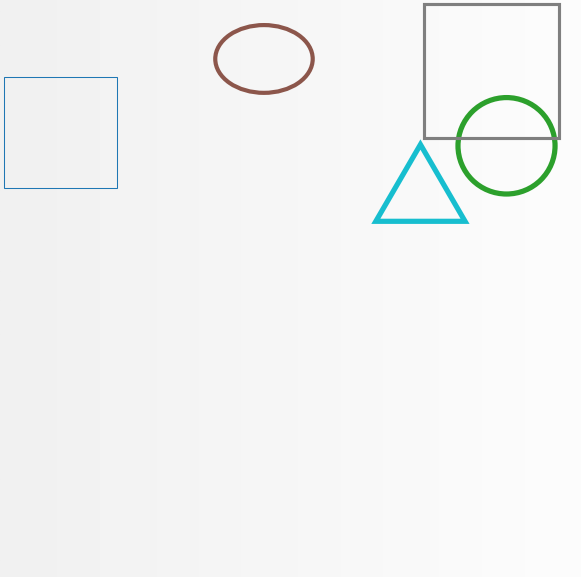[{"shape": "square", "thickness": 0.5, "radius": 0.48, "center": [0.104, 0.77]}, {"shape": "circle", "thickness": 2.5, "radius": 0.42, "center": [0.871, 0.747]}, {"shape": "oval", "thickness": 2, "radius": 0.42, "center": [0.454, 0.897]}, {"shape": "square", "thickness": 1.5, "radius": 0.58, "center": [0.845, 0.876]}, {"shape": "triangle", "thickness": 2.5, "radius": 0.44, "center": [0.723, 0.66]}]